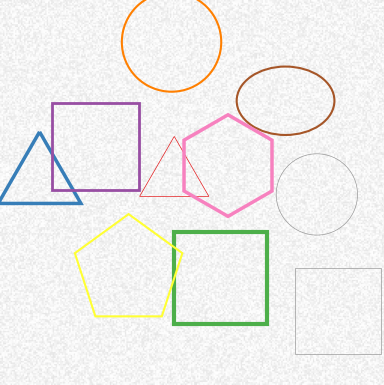[{"shape": "triangle", "thickness": 0.5, "radius": 0.52, "center": [0.453, 0.542]}, {"shape": "triangle", "thickness": 2.5, "radius": 0.62, "center": [0.103, 0.534]}, {"shape": "square", "thickness": 3, "radius": 0.6, "center": [0.572, 0.278]}, {"shape": "square", "thickness": 2, "radius": 0.56, "center": [0.247, 0.619]}, {"shape": "circle", "thickness": 1.5, "radius": 0.65, "center": [0.446, 0.891]}, {"shape": "pentagon", "thickness": 1.5, "radius": 0.73, "center": [0.334, 0.297]}, {"shape": "oval", "thickness": 1.5, "radius": 0.63, "center": [0.742, 0.738]}, {"shape": "hexagon", "thickness": 2.5, "radius": 0.66, "center": [0.592, 0.57]}, {"shape": "square", "thickness": 0.5, "radius": 0.56, "center": [0.879, 0.192]}, {"shape": "circle", "thickness": 0.5, "radius": 0.53, "center": [0.823, 0.495]}]